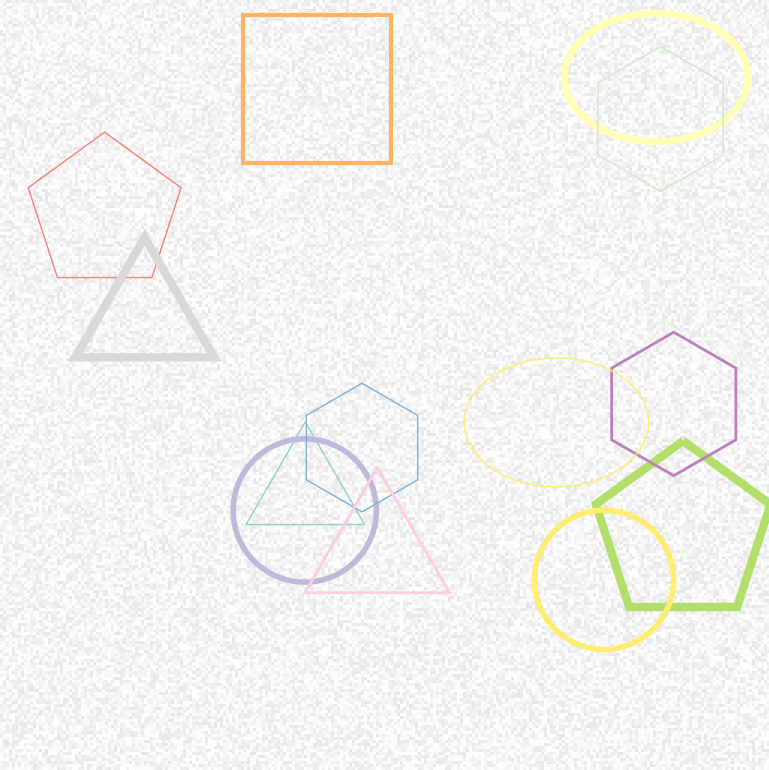[{"shape": "triangle", "thickness": 0.5, "radius": 0.44, "center": [0.397, 0.363]}, {"shape": "oval", "thickness": 2.5, "radius": 0.6, "center": [0.852, 0.9]}, {"shape": "circle", "thickness": 2, "radius": 0.47, "center": [0.396, 0.337]}, {"shape": "pentagon", "thickness": 0.5, "radius": 0.52, "center": [0.136, 0.724]}, {"shape": "hexagon", "thickness": 0.5, "radius": 0.42, "center": [0.47, 0.419]}, {"shape": "square", "thickness": 1.5, "radius": 0.48, "center": [0.412, 0.884]}, {"shape": "pentagon", "thickness": 3, "radius": 0.6, "center": [0.887, 0.308]}, {"shape": "triangle", "thickness": 1, "radius": 0.54, "center": [0.49, 0.284]}, {"shape": "triangle", "thickness": 3, "radius": 0.52, "center": [0.188, 0.588]}, {"shape": "hexagon", "thickness": 1, "radius": 0.47, "center": [0.875, 0.475]}, {"shape": "hexagon", "thickness": 0.5, "radius": 0.47, "center": [0.858, 0.846]}, {"shape": "circle", "thickness": 2, "radius": 0.45, "center": [0.784, 0.247]}, {"shape": "oval", "thickness": 0.5, "radius": 0.6, "center": [0.723, 0.451]}]